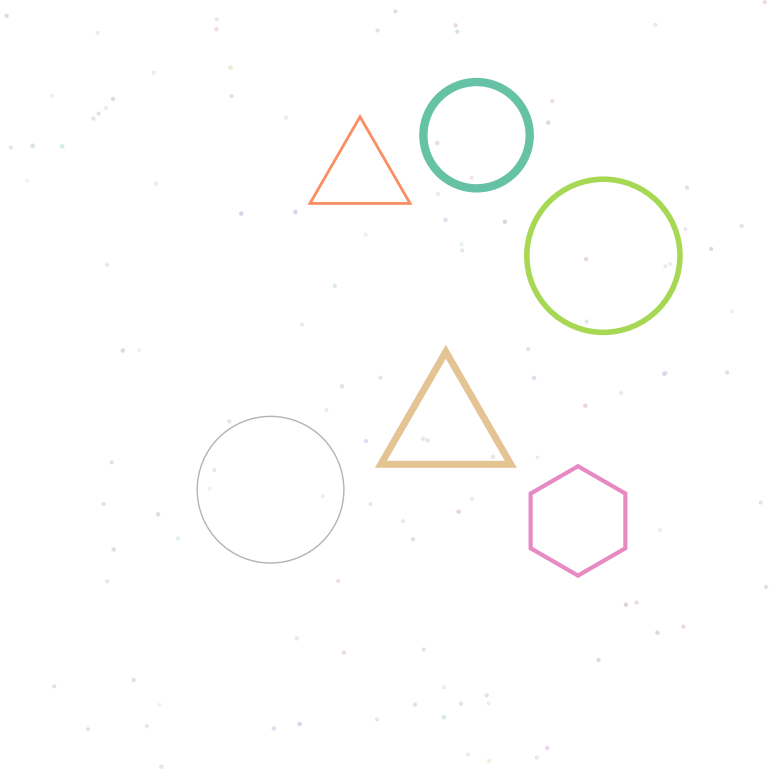[{"shape": "circle", "thickness": 3, "radius": 0.35, "center": [0.619, 0.824]}, {"shape": "triangle", "thickness": 1, "radius": 0.38, "center": [0.468, 0.773]}, {"shape": "hexagon", "thickness": 1.5, "radius": 0.36, "center": [0.751, 0.324]}, {"shape": "circle", "thickness": 2, "radius": 0.5, "center": [0.784, 0.668]}, {"shape": "triangle", "thickness": 2.5, "radius": 0.49, "center": [0.579, 0.446]}, {"shape": "circle", "thickness": 0.5, "radius": 0.48, "center": [0.351, 0.364]}]